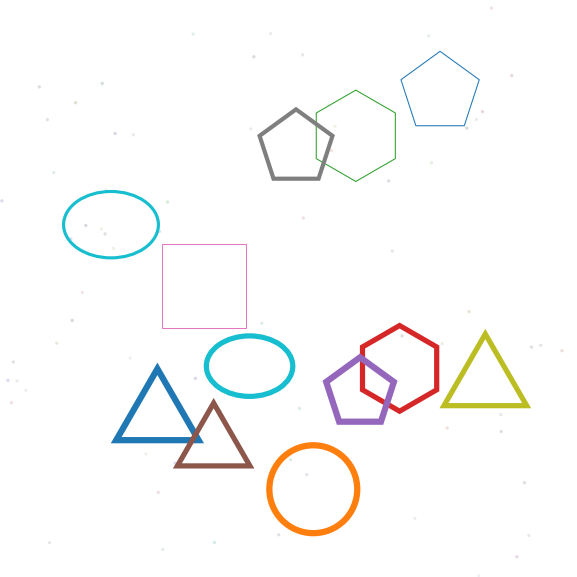[{"shape": "pentagon", "thickness": 0.5, "radius": 0.36, "center": [0.762, 0.839]}, {"shape": "triangle", "thickness": 3, "radius": 0.41, "center": [0.273, 0.278]}, {"shape": "circle", "thickness": 3, "radius": 0.38, "center": [0.543, 0.152]}, {"shape": "hexagon", "thickness": 0.5, "radius": 0.4, "center": [0.616, 0.764]}, {"shape": "hexagon", "thickness": 2.5, "radius": 0.37, "center": [0.692, 0.361]}, {"shape": "pentagon", "thickness": 3, "radius": 0.31, "center": [0.623, 0.319]}, {"shape": "triangle", "thickness": 2.5, "radius": 0.36, "center": [0.37, 0.229]}, {"shape": "square", "thickness": 0.5, "radius": 0.36, "center": [0.353, 0.504]}, {"shape": "pentagon", "thickness": 2, "radius": 0.33, "center": [0.513, 0.743]}, {"shape": "triangle", "thickness": 2.5, "radius": 0.41, "center": [0.84, 0.338]}, {"shape": "oval", "thickness": 1.5, "radius": 0.41, "center": [0.192, 0.61]}, {"shape": "oval", "thickness": 2.5, "radius": 0.37, "center": [0.432, 0.365]}]